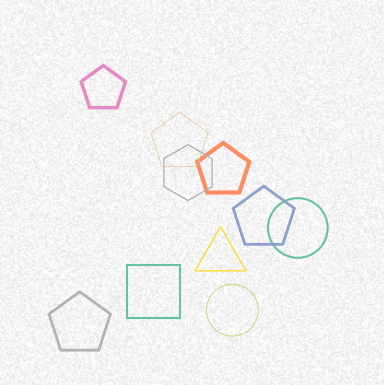[{"shape": "square", "thickness": 1.5, "radius": 0.34, "center": [0.399, 0.243]}, {"shape": "circle", "thickness": 1.5, "radius": 0.39, "center": [0.774, 0.408]}, {"shape": "pentagon", "thickness": 3, "radius": 0.36, "center": [0.58, 0.558]}, {"shape": "pentagon", "thickness": 2, "radius": 0.42, "center": [0.685, 0.433]}, {"shape": "pentagon", "thickness": 2.5, "radius": 0.3, "center": [0.268, 0.769]}, {"shape": "circle", "thickness": 0.5, "radius": 0.34, "center": [0.604, 0.194]}, {"shape": "triangle", "thickness": 1, "radius": 0.38, "center": [0.573, 0.335]}, {"shape": "pentagon", "thickness": 0.5, "radius": 0.39, "center": [0.466, 0.631]}, {"shape": "hexagon", "thickness": 1, "radius": 0.36, "center": [0.488, 0.552]}, {"shape": "pentagon", "thickness": 2, "radius": 0.42, "center": [0.207, 0.158]}]